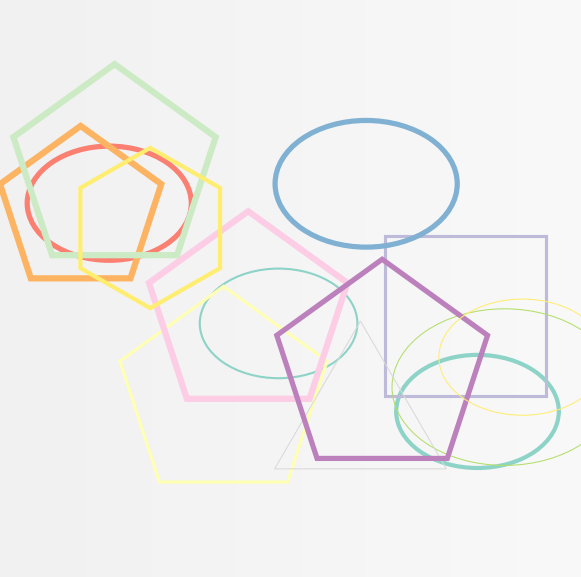[{"shape": "oval", "thickness": 1, "radius": 0.68, "center": [0.479, 0.439]}, {"shape": "oval", "thickness": 2, "radius": 0.7, "center": [0.822, 0.287]}, {"shape": "pentagon", "thickness": 1.5, "radius": 0.94, "center": [0.385, 0.316]}, {"shape": "square", "thickness": 1.5, "radius": 0.69, "center": [0.801, 0.452]}, {"shape": "oval", "thickness": 2.5, "radius": 0.71, "center": [0.188, 0.647]}, {"shape": "oval", "thickness": 2.5, "radius": 0.78, "center": [0.63, 0.681]}, {"shape": "pentagon", "thickness": 3, "radius": 0.73, "center": [0.139, 0.635]}, {"shape": "oval", "thickness": 0.5, "radius": 0.97, "center": [0.868, 0.329]}, {"shape": "pentagon", "thickness": 3, "radius": 0.9, "center": [0.427, 0.454]}, {"shape": "triangle", "thickness": 0.5, "radius": 0.85, "center": [0.62, 0.273]}, {"shape": "pentagon", "thickness": 2.5, "radius": 0.95, "center": [0.657, 0.36]}, {"shape": "pentagon", "thickness": 3, "radius": 0.91, "center": [0.197, 0.705]}, {"shape": "oval", "thickness": 0.5, "radius": 0.72, "center": [0.899, 0.381]}, {"shape": "hexagon", "thickness": 2, "radius": 0.69, "center": [0.258, 0.604]}]